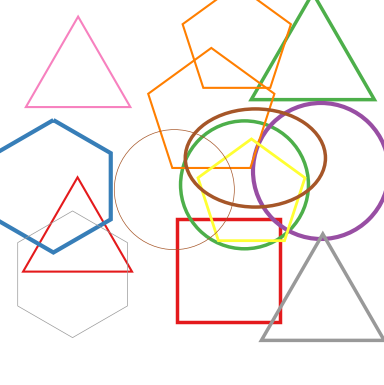[{"shape": "square", "thickness": 2.5, "radius": 0.67, "center": [0.594, 0.297]}, {"shape": "triangle", "thickness": 1.5, "radius": 0.82, "center": [0.201, 0.376]}, {"shape": "hexagon", "thickness": 3, "radius": 0.86, "center": [0.139, 0.516]}, {"shape": "triangle", "thickness": 2.5, "radius": 0.92, "center": [0.812, 0.834]}, {"shape": "circle", "thickness": 2.5, "radius": 0.83, "center": [0.635, 0.52]}, {"shape": "circle", "thickness": 3, "radius": 0.88, "center": [0.834, 0.556]}, {"shape": "pentagon", "thickness": 1.5, "radius": 0.74, "center": [0.615, 0.891]}, {"shape": "pentagon", "thickness": 1.5, "radius": 0.86, "center": [0.549, 0.703]}, {"shape": "pentagon", "thickness": 2, "radius": 0.73, "center": [0.653, 0.493]}, {"shape": "oval", "thickness": 2.5, "radius": 0.91, "center": [0.663, 0.59]}, {"shape": "circle", "thickness": 0.5, "radius": 0.78, "center": [0.453, 0.507]}, {"shape": "triangle", "thickness": 1.5, "radius": 0.78, "center": [0.203, 0.8]}, {"shape": "triangle", "thickness": 2.5, "radius": 0.92, "center": [0.838, 0.208]}, {"shape": "hexagon", "thickness": 0.5, "radius": 0.82, "center": [0.188, 0.288]}]